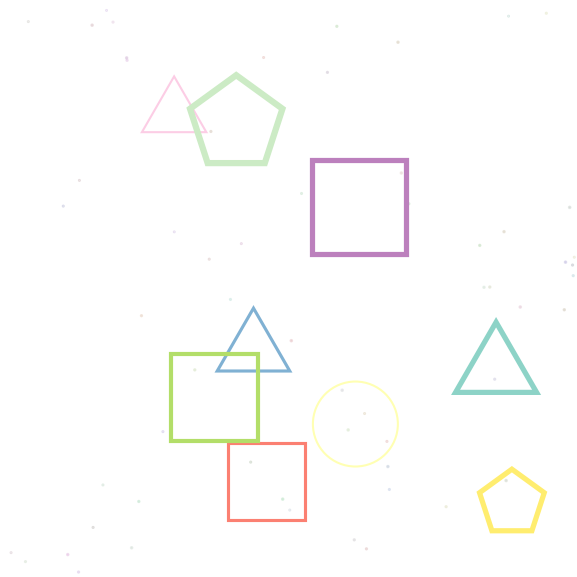[{"shape": "triangle", "thickness": 2.5, "radius": 0.41, "center": [0.859, 0.36]}, {"shape": "circle", "thickness": 1, "radius": 0.37, "center": [0.615, 0.265]}, {"shape": "square", "thickness": 1.5, "radius": 0.34, "center": [0.462, 0.166]}, {"shape": "triangle", "thickness": 1.5, "radius": 0.36, "center": [0.439, 0.393]}, {"shape": "square", "thickness": 2, "radius": 0.38, "center": [0.371, 0.311]}, {"shape": "triangle", "thickness": 1, "radius": 0.32, "center": [0.302, 0.802]}, {"shape": "square", "thickness": 2.5, "radius": 0.41, "center": [0.621, 0.64]}, {"shape": "pentagon", "thickness": 3, "radius": 0.42, "center": [0.409, 0.785]}, {"shape": "pentagon", "thickness": 2.5, "radius": 0.29, "center": [0.886, 0.128]}]